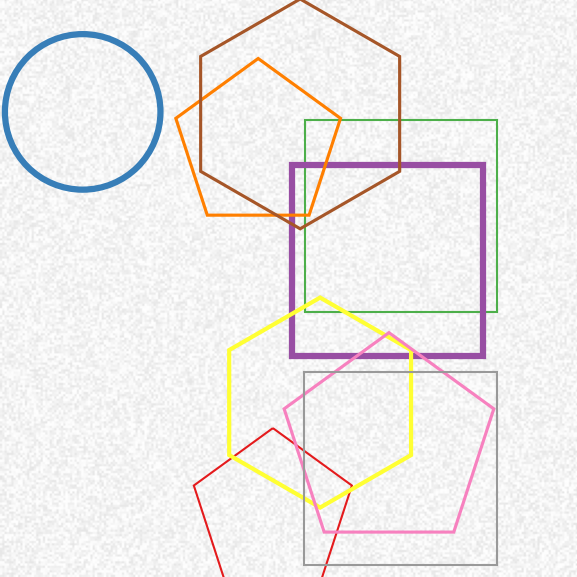[{"shape": "pentagon", "thickness": 1, "radius": 0.72, "center": [0.473, 0.114]}, {"shape": "circle", "thickness": 3, "radius": 0.67, "center": [0.143, 0.805]}, {"shape": "square", "thickness": 1, "radius": 0.83, "center": [0.695, 0.625]}, {"shape": "square", "thickness": 3, "radius": 0.83, "center": [0.671, 0.548]}, {"shape": "pentagon", "thickness": 1.5, "radius": 0.75, "center": [0.447, 0.748]}, {"shape": "hexagon", "thickness": 2, "radius": 0.91, "center": [0.554, 0.302]}, {"shape": "hexagon", "thickness": 1.5, "radius": 0.99, "center": [0.52, 0.802]}, {"shape": "pentagon", "thickness": 1.5, "radius": 0.95, "center": [0.674, 0.232]}, {"shape": "square", "thickness": 1, "radius": 0.84, "center": [0.693, 0.187]}]